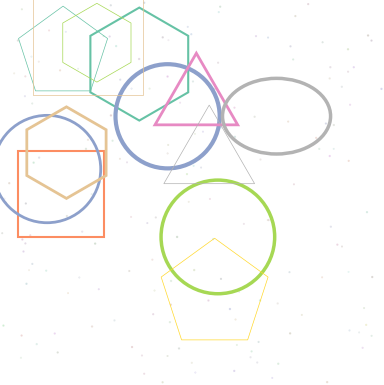[{"shape": "hexagon", "thickness": 1.5, "radius": 0.73, "center": [0.362, 0.834]}, {"shape": "pentagon", "thickness": 0.5, "radius": 0.61, "center": [0.164, 0.862]}, {"shape": "square", "thickness": 1.5, "radius": 0.56, "center": [0.158, 0.496]}, {"shape": "circle", "thickness": 2, "radius": 0.7, "center": [0.122, 0.561]}, {"shape": "circle", "thickness": 3, "radius": 0.68, "center": [0.435, 0.698]}, {"shape": "triangle", "thickness": 2, "radius": 0.62, "center": [0.51, 0.738]}, {"shape": "circle", "thickness": 2.5, "radius": 0.74, "center": [0.566, 0.385]}, {"shape": "hexagon", "thickness": 0.5, "radius": 0.51, "center": [0.252, 0.889]}, {"shape": "pentagon", "thickness": 0.5, "radius": 0.73, "center": [0.557, 0.235]}, {"shape": "hexagon", "thickness": 2, "radius": 0.59, "center": [0.173, 0.604]}, {"shape": "square", "thickness": 0.5, "radius": 0.71, "center": [0.228, 0.896]}, {"shape": "triangle", "thickness": 0.5, "radius": 0.68, "center": [0.543, 0.591]}, {"shape": "oval", "thickness": 2.5, "radius": 0.7, "center": [0.718, 0.698]}]